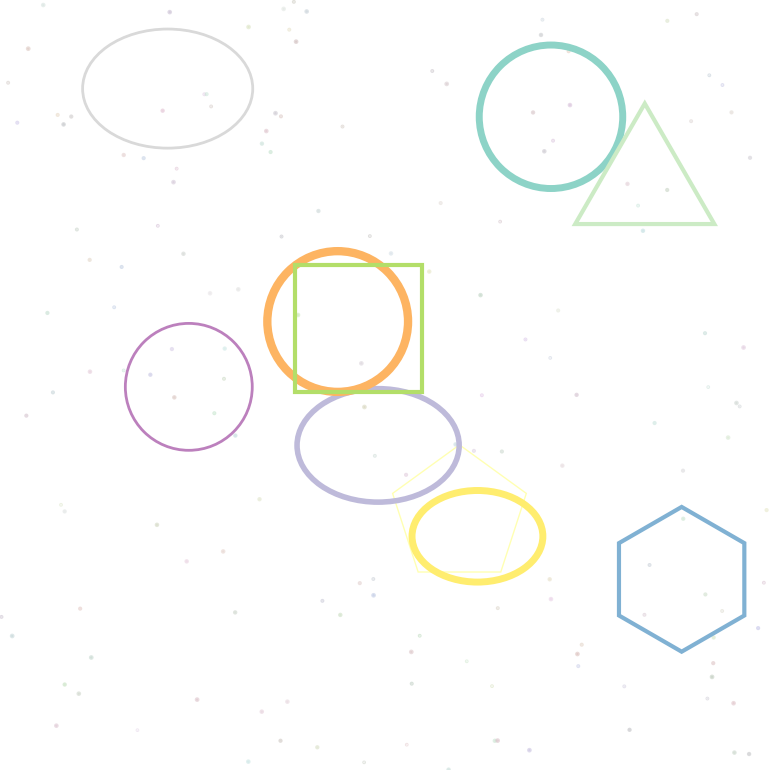[{"shape": "circle", "thickness": 2.5, "radius": 0.47, "center": [0.716, 0.848]}, {"shape": "pentagon", "thickness": 0.5, "radius": 0.46, "center": [0.597, 0.331]}, {"shape": "oval", "thickness": 2, "radius": 0.53, "center": [0.491, 0.422]}, {"shape": "hexagon", "thickness": 1.5, "radius": 0.47, "center": [0.885, 0.248]}, {"shape": "circle", "thickness": 3, "radius": 0.46, "center": [0.439, 0.582]}, {"shape": "square", "thickness": 1.5, "radius": 0.41, "center": [0.465, 0.573]}, {"shape": "oval", "thickness": 1, "radius": 0.55, "center": [0.218, 0.885]}, {"shape": "circle", "thickness": 1, "radius": 0.41, "center": [0.245, 0.498]}, {"shape": "triangle", "thickness": 1.5, "radius": 0.52, "center": [0.837, 0.761]}, {"shape": "oval", "thickness": 2.5, "radius": 0.42, "center": [0.62, 0.304]}]